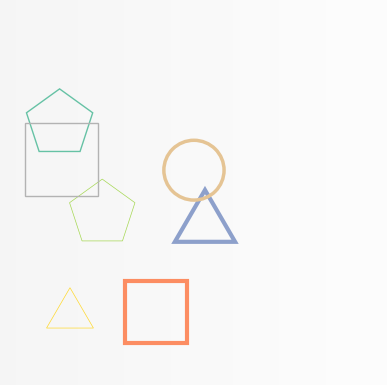[{"shape": "pentagon", "thickness": 1, "radius": 0.45, "center": [0.154, 0.679]}, {"shape": "square", "thickness": 3, "radius": 0.4, "center": [0.404, 0.189]}, {"shape": "triangle", "thickness": 3, "radius": 0.45, "center": [0.529, 0.417]}, {"shape": "pentagon", "thickness": 0.5, "radius": 0.44, "center": [0.264, 0.446]}, {"shape": "triangle", "thickness": 0.5, "radius": 0.35, "center": [0.181, 0.183]}, {"shape": "circle", "thickness": 2.5, "radius": 0.39, "center": [0.501, 0.558]}, {"shape": "square", "thickness": 1, "radius": 0.47, "center": [0.158, 0.585]}]